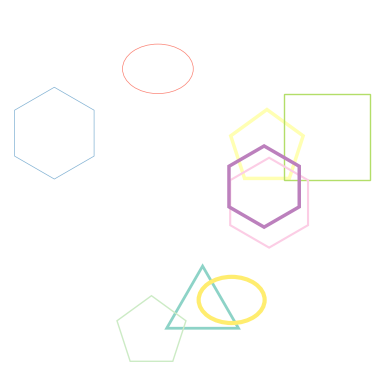[{"shape": "triangle", "thickness": 2, "radius": 0.54, "center": [0.526, 0.201]}, {"shape": "pentagon", "thickness": 2.5, "radius": 0.49, "center": [0.693, 0.617]}, {"shape": "oval", "thickness": 0.5, "radius": 0.46, "center": [0.41, 0.821]}, {"shape": "hexagon", "thickness": 0.5, "radius": 0.6, "center": [0.141, 0.654]}, {"shape": "square", "thickness": 1, "radius": 0.56, "center": [0.849, 0.645]}, {"shape": "hexagon", "thickness": 1.5, "radius": 0.58, "center": [0.699, 0.474]}, {"shape": "hexagon", "thickness": 2.5, "radius": 0.53, "center": [0.686, 0.515]}, {"shape": "pentagon", "thickness": 1, "radius": 0.47, "center": [0.393, 0.138]}, {"shape": "oval", "thickness": 3, "radius": 0.43, "center": [0.602, 0.221]}]